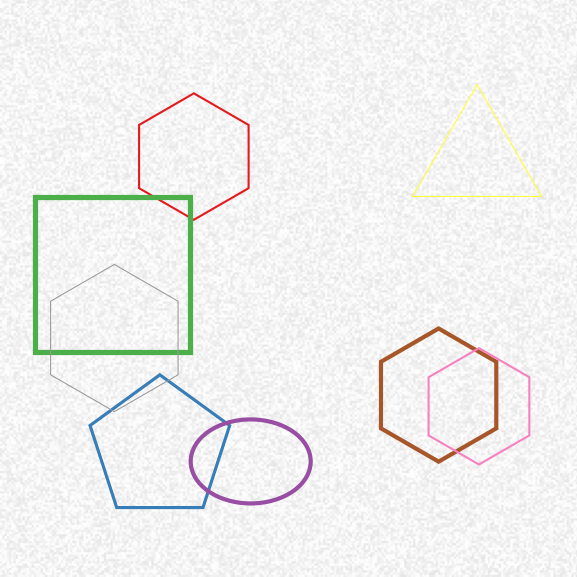[{"shape": "hexagon", "thickness": 1, "radius": 0.55, "center": [0.336, 0.728]}, {"shape": "pentagon", "thickness": 1.5, "radius": 0.64, "center": [0.277, 0.223]}, {"shape": "square", "thickness": 2.5, "radius": 0.67, "center": [0.195, 0.524]}, {"shape": "oval", "thickness": 2, "radius": 0.52, "center": [0.434, 0.2]}, {"shape": "triangle", "thickness": 0.5, "radius": 0.65, "center": [0.826, 0.723]}, {"shape": "hexagon", "thickness": 2, "radius": 0.58, "center": [0.76, 0.315]}, {"shape": "hexagon", "thickness": 1, "radius": 0.5, "center": [0.829, 0.296]}, {"shape": "hexagon", "thickness": 0.5, "radius": 0.64, "center": [0.198, 0.414]}]